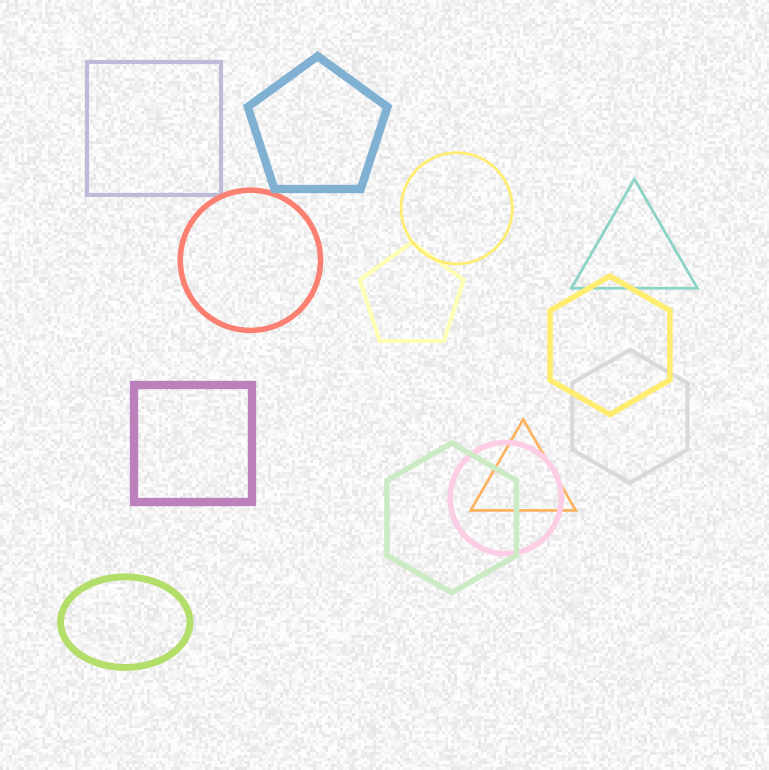[{"shape": "triangle", "thickness": 1, "radius": 0.47, "center": [0.824, 0.673]}, {"shape": "pentagon", "thickness": 1.5, "radius": 0.35, "center": [0.535, 0.614]}, {"shape": "square", "thickness": 1.5, "radius": 0.43, "center": [0.2, 0.833]}, {"shape": "circle", "thickness": 2, "radius": 0.46, "center": [0.325, 0.662]}, {"shape": "pentagon", "thickness": 3, "radius": 0.48, "center": [0.412, 0.832]}, {"shape": "triangle", "thickness": 1, "radius": 0.39, "center": [0.68, 0.377]}, {"shape": "oval", "thickness": 2.5, "radius": 0.42, "center": [0.163, 0.192]}, {"shape": "circle", "thickness": 2, "radius": 0.36, "center": [0.657, 0.353]}, {"shape": "hexagon", "thickness": 1.5, "radius": 0.43, "center": [0.818, 0.459]}, {"shape": "square", "thickness": 3, "radius": 0.38, "center": [0.251, 0.424]}, {"shape": "hexagon", "thickness": 2, "radius": 0.49, "center": [0.587, 0.327]}, {"shape": "circle", "thickness": 1, "radius": 0.36, "center": [0.593, 0.729]}, {"shape": "hexagon", "thickness": 2, "radius": 0.45, "center": [0.792, 0.552]}]